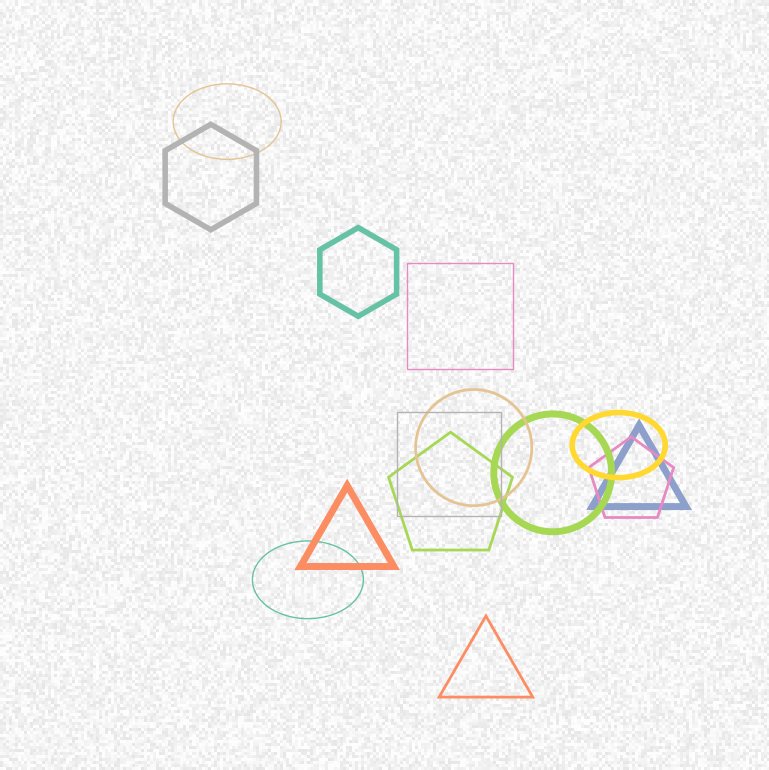[{"shape": "oval", "thickness": 0.5, "radius": 0.36, "center": [0.4, 0.247]}, {"shape": "hexagon", "thickness": 2, "radius": 0.29, "center": [0.465, 0.647]}, {"shape": "triangle", "thickness": 2.5, "radius": 0.35, "center": [0.451, 0.299]}, {"shape": "triangle", "thickness": 1, "radius": 0.35, "center": [0.631, 0.13]}, {"shape": "triangle", "thickness": 2.5, "radius": 0.35, "center": [0.83, 0.377]}, {"shape": "pentagon", "thickness": 1, "radius": 0.29, "center": [0.82, 0.375]}, {"shape": "square", "thickness": 0.5, "radius": 0.34, "center": [0.598, 0.59]}, {"shape": "pentagon", "thickness": 1, "radius": 0.42, "center": [0.585, 0.354]}, {"shape": "circle", "thickness": 2.5, "radius": 0.38, "center": [0.718, 0.386]}, {"shape": "oval", "thickness": 2, "radius": 0.3, "center": [0.804, 0.422]}, {"shape": "oval", "thickness": 0.5, "radius": 0.35, "center": [0.295, 0.842]}, {"shape": "circle", "thickness": 1, "radius": 0.38, "center": [0.615, 0.419]}, {"shape": "square", "thickness": 0.5, "radius": 0.34, "center": [0.583, 0.397]}, {"shape": "hexagon", "thickness": 2, "radius": 0.34, "center": [0.274, 0.77]}]